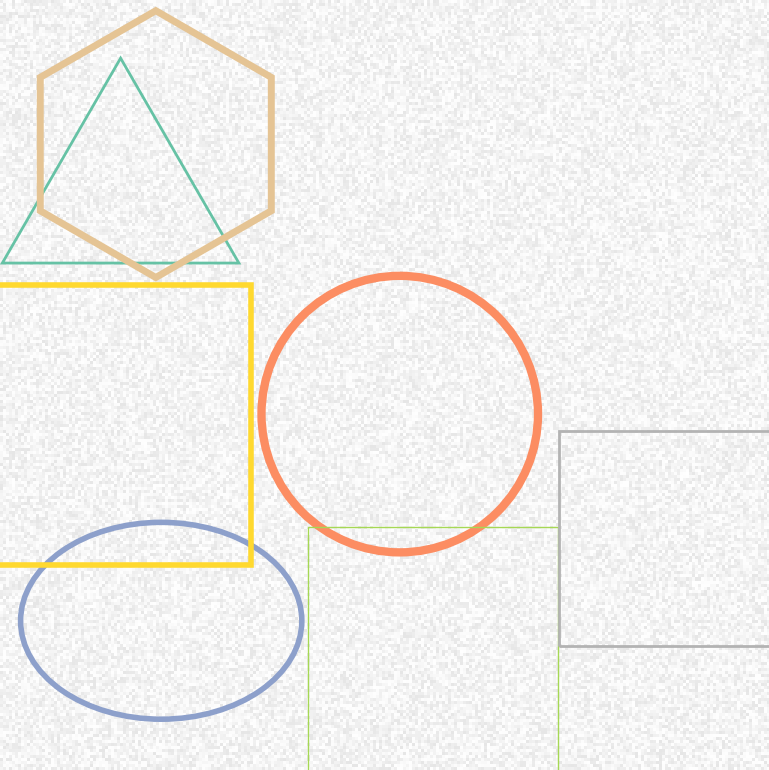[{"shape": "triangle", "thickness": 1, "radius": 0.89, "center": [0.157, 0.747]}, {"shape": "circle", "thickness": 3, "radius": 0.9, "center": [0.519, 0.462]}, {"shape": "oval", "thickness": 2, "radius": 0.91, "center": [0.209, 0.194]}, {"shape": "square", "thickness": 0.5, "radius": 0.81, "center": [0.562, 0.153]}, {"shape": "square", "thickness": 2, "radius": 0.91, "center": [0.143, 0.448]}, {"shape": "hexagon", "thickness": 2.5, "radius": 0.87, "center": [0.202, 0.813]}, {"shape": "square", "thickness": 1, "radius": 0.7, "center": [0.865, 0.301]}]